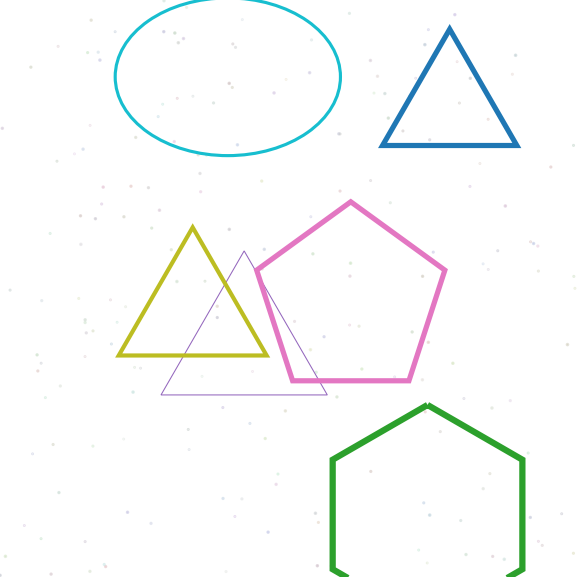[{"shape": "triangle", "thickness": 2.5, "radius": 0.67, "center": [0.779, 0.814]}, {"shape": "hexagon", "thickness": 3, "radius": 0.95, "center": [0.74, 0.108]}, {"shape": "triangle", "thickness": 0.5, "radius": 0.83, "center": [0.423, 0.398]}, {"shape": "pentagon", "thickness": 2.5, "radius": 0.86, "center": [0.607, 0.478]}, {"shape": "triangle", "thickness": 2, "radius": 0.74, "center": [0.334, 0.458]}, {"shape": "oval", "thickness": 1.5, "radius": 0.98, "center": [0.395, 0.866]}]